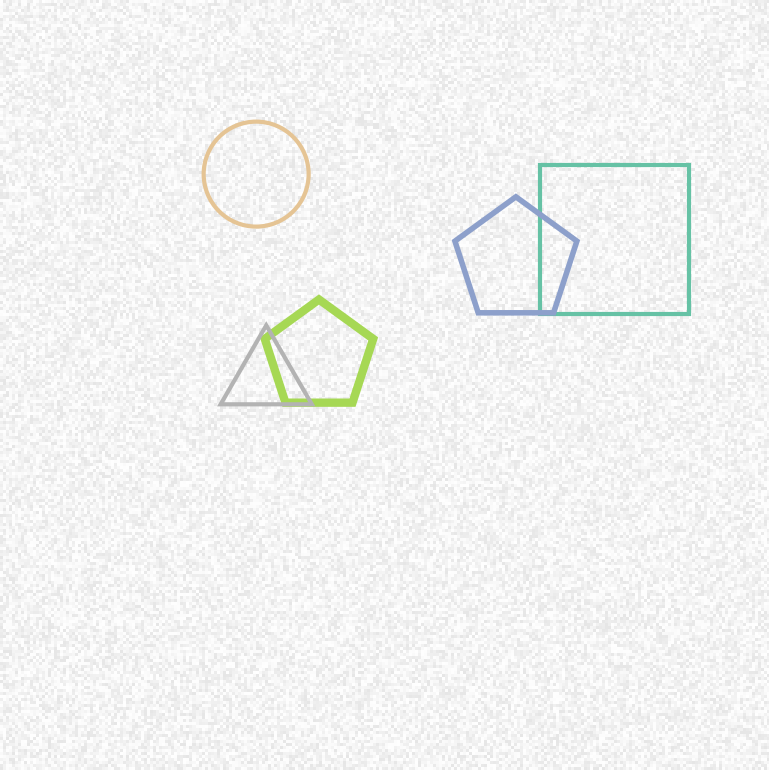[{"shape": "square", "thickness": 1.5, "radius": 0.48, "center": [0.798, 0.689]}, {"shape": "pentagon", "thickness": 2, "radius": 0.42, "center": [0.67, 0.661]}, {"shape": "pentagon", "thickness": 3, "radius": 0.37, "center": [0.414, 0.537]}, {"shape": "circle", "thickness": 1.5, "radius": 0.34, "center": [0.333, 0.774]}, {"shape": "triangle", "thickness": 1.5, "radius": 0.34, "center": [0.346, 0.509]}]